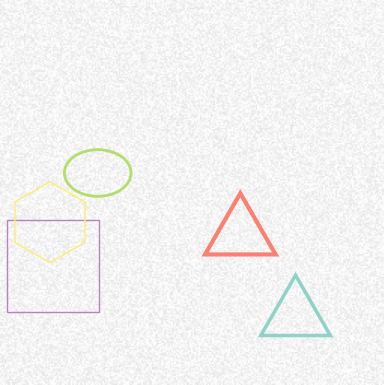[{"shape": "triangle", "thickness": 2.5, "radius": 0.52, "center": [0.768, 0.181]}, {"shape": "triangle", "thickness": 3, "radius": 0.53, "center": [0.624, 0.392]}, {"shape": "oval", "thickness": 2, "radius": 0.43, "center": [0.254, 0.551]}, {"shape": "square", "thickness": 1, "radius": 0.6, "center": [0.138, 0.31]}, {"shape": "hexagon", "thickness": 1, "radius": 0.52, "center": [0.13, 0.423]}]